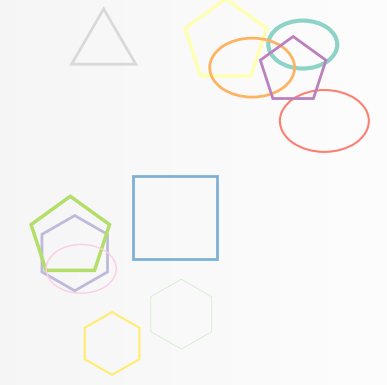[{"shape": "oval", "thickness": 3, "radius": 0.44, "center": [0.781, 0.884]}, {"shape": "pentagon", "thickness": 2.5, "radius": 0.55, "center": [0.583, 0.892]}, {"shape": "hexagon", "thickness": 2, "radius": 0.49, "center": [0.193, 0.342]}, {"shape": "oval", "thickness": 1.5, "radius": 0.57, "center": [0.837, 0.686]}, {"shape": "square", "thickness": 2, "radius": 0.54, "center": [0.451, 0.434]}, {"shape": "oval", "thickness": 2, "radius": 0.55, "center": [0.651, 0.824]}, {"shape": "pentagon", "thickness": 2.5, "radius": 0.53, "center": [0.181, 0.384]}, {"shape": "oval", "thickness": 1, "radius": 0.45, "center": [0.21, 0.302]}, {"shape": "triangle", "thickness": 2, "radius": 0.48, "center": [0.268, 0.881]}, {"shape": "pentagon", "thickness": 2, "radius": 0.45, "center": [0.756, 0.816]}, {"shape": "hexagon", "thickness": 0.5, "radius": 0.45, "center": [0.468, 0.184]}, {"shape": "hexagon", "thickness": 1.5, "radius": 0.41, "center": [0.289, 0.108]}]